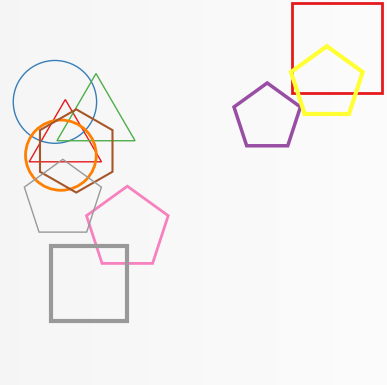[{"shape": "triangle", "thickness": 1, "radius": 0.54, "center": [0.169, 0.634]}, {"shape": "square", "thickness": 2, "radius": 0.58, "center": [0.87, 0.876]}, {"shape": "circle", "thickness": 1, "radius": 0.54, "center": [0.142, 0.735]}, {"shape": "triangle", "thickness": 1, "radius": 0.58, "center": [0.248, 0.693]}, {"shape": "pentagon", "thickness": 2.5, "radius": 0.45, "center": [0.69, 0.694]}, {"shape": "circle", "thickness": 2, "radius": 0.46, "center": [0.157, 0.597]}, {"shape": "pentagon", "thickness": 3, "radius": 0.49, "center": [0.843, 0.783]}, {"shape": "hexagon", "thickness": 1.5, "radius": 0.54, "center": [0.197, 0.608]}, {"shape": "pentagon", "thickness": 2, "radius": 0.55, "center": [0.329, 0.406]}, {"shape": "square", "thickness": 3, "radius": 0.49, "center": [0.23, 0.264]}, {"shape": "pentagon", "thickness": 1, "radius": 0.52, "center": [0.162, 0.482]}]